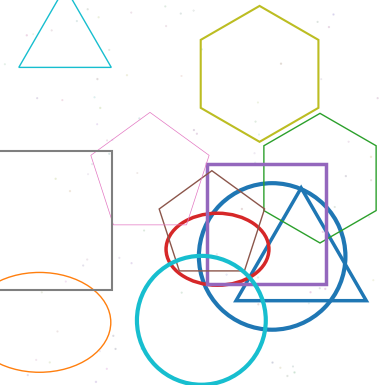[{"shape": "triangle", "thickness": 2.5, "radius": 0.98, "center": [0.782, 0.317]}, {"shape": "circle", "thickness": 3, "radius": 0.95, "center": [0.707, 0.334]}, {"shape": "oval", "thickness": 1, "radius": 0.93, "center": [0.103, 0.163]}, {"shape": "hexagon", "thickness": 1, "radius": 0.84, "center": [0.831, 0.537]}, {"shape": "oval", "thickness": 2.5, "radius": 0.67, "center": [0.565, 0.353]}, {"shape": "square", "thickness": 2.5, "radius": 0.77, "center": [0.693, 0.418]}, {"shape": "pentagon", "thickness": 1, "radius": 0.72, "center": [0.55, 0.413]}, {"shape": "pentagon", "thickness": 0.5, "radius": 0.81, "center": [0.39, 0.547]}, {"shape": "square", "thickness": 1.5, "radius": 0.91, "center": [0.11, 0.427]}, {"shape": "hexagon", "thickness": 1.5, "radius": 0.88, "center": [0.674, 0.808]}, {"shape": "triangle", "thickness": 1, "radius": 0.69, "center": [0.169, 0.894]}, {"shape": "circle", "thickness": 3, "radius": 0.84, "center": [0.523, 0.168]}]